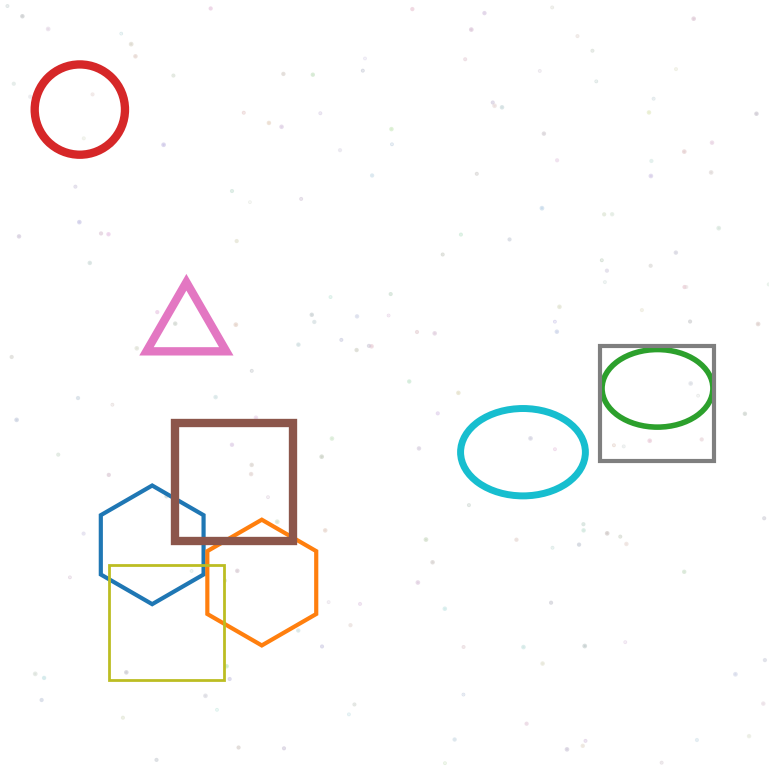[{"shape": "hexagon", "thickness": 1.5, "radius": 0.39, "center": [0.198, 0.292]}, {"shape": "hexagon", "thickness": 1.5, "radius": 0.41, "center": [0.34, 0.243]}, {"shape": "oval", "thickness": 2, "radius": 0.36, "center": [0.854, 0.496]}, {"shape": "circle", "thickness": 3, "radius": 0.29, "center": [0.104, 0.858]}, {"shape": "square", "thickness": 3, "radius": 0.38, "center": [0.304, 0.374]}, {"shape": "triangle", "thickness": 3, "radius": 0.3, "center": [0.242, 0.574]}, {"shape": "square", "thickness": 1.5, "radius": 0.37, "center": [0.853, 0.476]}, {"shape": "square", "thickness": 1, "radius": 0.37, "center": [0.216, 0.191]}, {"shape": "oval", "thickness": 2.5, "radius": 0.41, "center": [0.679, 0.413]}]